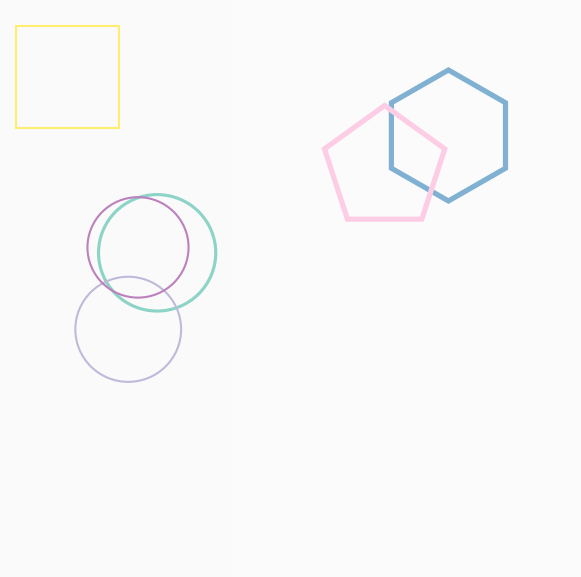[{"shape": "circle", "thickness": 1.5, "radius": 0.5, "center": [0.27, 0.561]}, {"shape": "circle", "thickness": 1, "radius": 0.45, "center": [0.221, 0.429]}, {"shape": "hexagon", "thickness": 2.5, "radius": 0.57, "center": [0.772, 0.765]}, {"shape": "pentagon", "thickness": 2.5, "radius": 0.54, "center": [0.662, 0.708]}, {"shape": "circle", "thickness": 1, "radius": 0.43, "center": [0.237, 0.571]}, {"shape": "square", "thickness": 1, "radius": 0.44, "center": [0.116, 0.866]}]